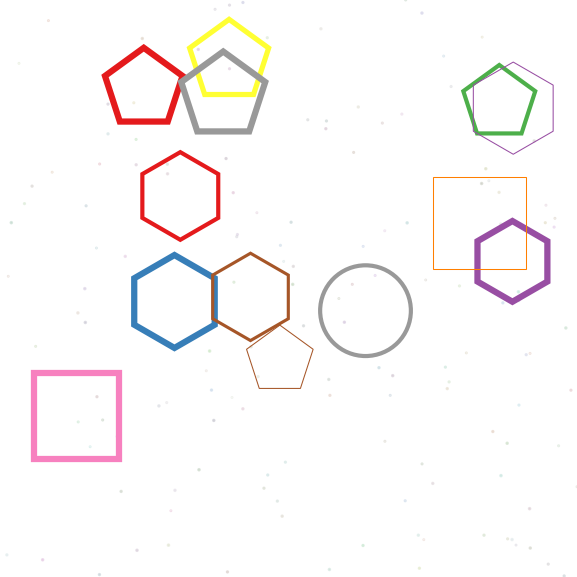[{"shape": "pentagon", "thickness": 3, "radius": 0.35, "center": [0.249, 0.846]}, {"shape": "hexagon", "thickness": 2, "radius": 0.38, "center": [0.312, 0.66]}, {"shape": "hexagon", "thickness": 3, "radius": 0.4, "center": [0.302, 0.477]}, {"shape": "pentagon", "thickness": 2, "radius": 0.33, "center": [0.865, 0.821]}, {"shape": "hexagon", "thickness": 0.5, "radius": 0.4, "center": [0.889, 0.812]}, {"shape": "hexagon", "thickness": 3, "radius": 0.35, "center": [0.887, 0.547]}, {"shape": "square", "thickness": 0.5, "radius": 0.4, "center": [0.83, 0.613]}, {"shape": "pentagon", "thickness": 2.5, "radius": 0.36, "center": [0.397, 0.894]}, {"shape": "hexagon", "thickness": 1.5, "radius": 0.38, "center": [0.434, 0.485]}, {"shape": "pentagon", "thickness": 0.5, "radius": 0.3, "center": [0.485, 0.376]}, {"shape": "square", "thickness": 3, "radius": 0.37, "center": [0.132, 0.279]}, {"shape": "circle", "thickness": 2, "radius": 0.39, "center": [0.633, 0.461]}, {"shape": "pentagon", "thickness": 3, "radius": 0.38, "center": [0.387, 0.833]}]